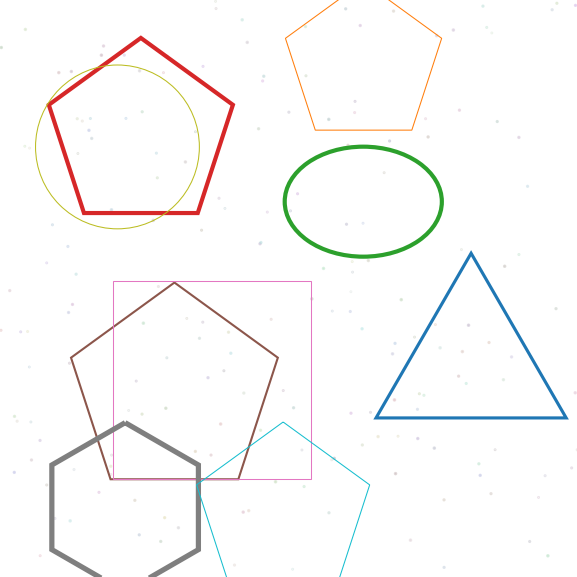[{"shape": "triangle", "thickness": 1.5, "radius": 0.95, "center": [0.816, 0.37]}, {"shape": "pentagon", "thickness": 0.5, "radius": 0.71, "center": [0.63, 0.889]}, {"shape": "oval", "thickness": 2, "radius": 0.68, "center": [0.629, 0.65]}, {"shape": "pentagon", "thickness": 2, "radius": 0.84, "center": [0.244, 0.766]}, {"shape": "pentagon", "thickness": 1, "radius": 0.94, "center": [0.302, 0.322]}, {"shape": "square", "thickness": 0.5, "radius": 0.86, "center": [0.367, 0.341]}, {"shape": "hexagon", "thickness": 2.5, "radius": 0.73, "center": [0.217, 0.121]}, {"shape": "circle", "thickness": 0.5, "radius": 0.71, "center": [0.203, 0.745]}, {"shape": "pentagon", "thickness": 0.5, "radius": 0.79, "center": [0.49, 0.111]}]